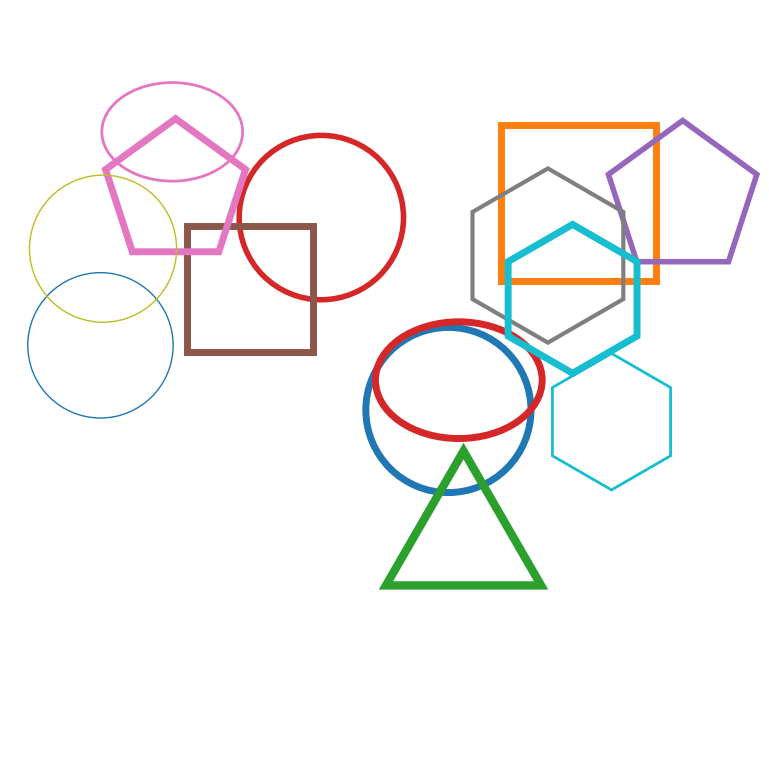[{"shape": "circle", "thickness": 0.5, "radius": 0.47, "center": [0.13, 0.552]}, {"shape": "circle", "thickness": 2.5, "radius": 0.54, "center": [0.582, 0.468]}, {"shape": "square", "thickness": 2.5, "radius": 0.51, "center": [0.751, 0.736]}, {"shape": "triangle", "thickness": 3, "radius": 0.58, "center": [0.602, 0.298]}, {"shape": "circle", "thickness": 2, "radius": 0.53, "center": [0.417, 0.717]}, {"shape": "oval", "thickness": 2.5, "radius": 0.54, "center": [0.596, 0.506]}, {"shape": "pentagon", "thickness": 2, "radius": 0.51, "center": [0.887, 0.742]}, {"shape": "square", "thickness": 2.5, "radius": 0.41, "center": [0.324, 0.625]}, {"shape": "oval", "thickness": 1, "radius": 0.46, "center": [0.224, 0.829]}, {"shape": "pentagon", "thickness": 2.5, "radius": 0.48, "center": [0.228, 0.75]}, {"shape": "hexagon", "thickness": 1.5, "radius": 0.57, "center": [0.712, 0.668]}, {"shape": "circle", "thickness": 0.5, "radius": 0.48, "center": [0.134, 0.677]}, {"shape": "hexagon", "thickness": 1, "radius": 0.44, "center": [0.794, 0.452]}, {"shape": "hexagon", "thickness": 2.5, "radius": 0.48, "center": [0.744, 0.612]}]